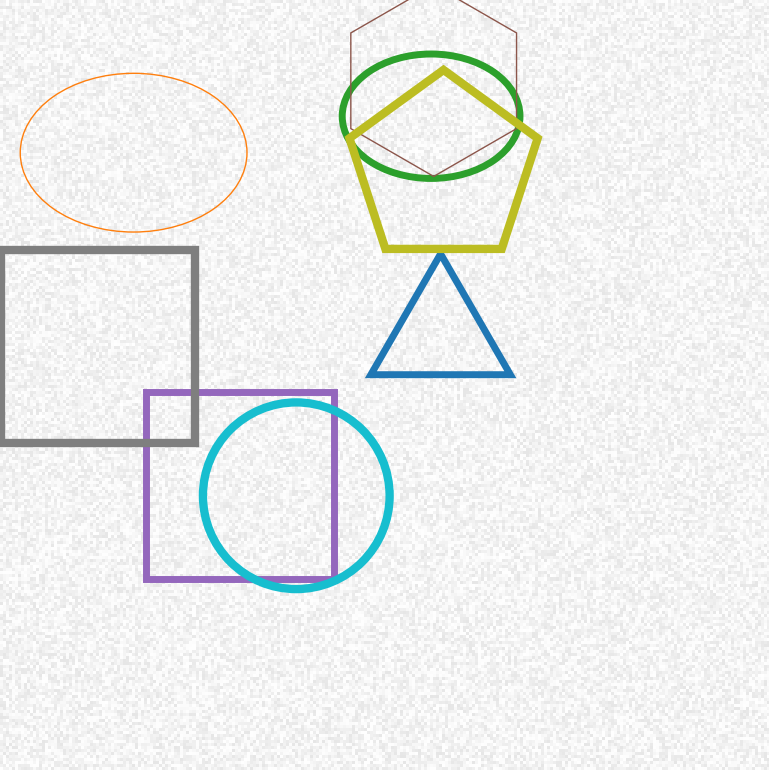[{"shape": "triangle", "thickness": 2.5, "radius": 0.52, "center": [0.572, 0.566]}, {"shape": "oval", "thickness": 0.5, "radius": 0.74, "center": [0.174, 0.802]}, {"shape": "oval", "thickness": 2.5, "radius": 0.58, "center": [0.56, 0.849]}, {"shape": "square", "thickness": 2.5, "radius": 0.61, "center": [0.312, 0.37]}, {"shape": "hexagon", "thickness": 0.5, "radius": 0.62, "center": [0.563, 0.895]}, {"shape": "square", "thickness": 3, "radius": 0.63, "center": [0.127, 0.55]}, {"shape": "pentagon", "thickness": 3, "radius": 0.64, "center": [0.576, 0.781]}, {"shape": "circle", "thickness": 3, "radius": 0.61, "center": [0.385, 0.356]}]